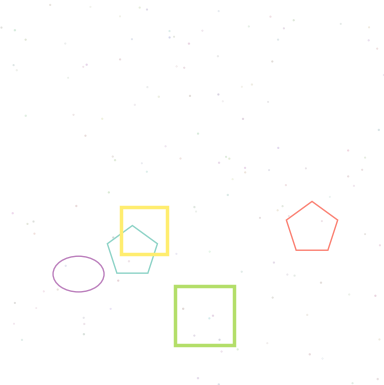[{"shape": "pentagon", "thickness": 1, "radius": 0.34, "center": [0.344, 0.346]}, {"shape": "pentagon", "thickness": 1, "radius": 0.35, "center": [0.81, 0.407]}, {"shape": "square", "thickness": 2.5, "radius": 0.38, "center": [0.532, 0.18]}, {"shape": "oval", "thickness": 1, "radius": 0.33, "center": [0.204, 0.288]}, {"shape": "square", "thickness": 2.5, "radius": 0.3, "center": [0.374, 0.401]}]